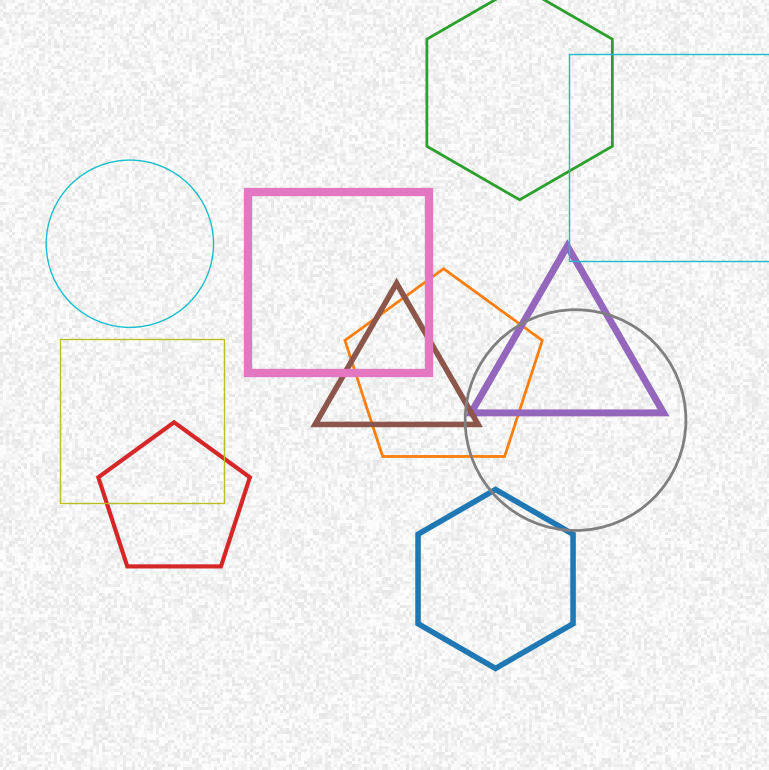[{"shape": "hexagon", "thickness": 2, "radius": 0.58, "center": [0.644, 0.248]}, {"shape": "pentagon", "thickness": 1, "radius": 0.67, "center": [0.576, 0.516]}, {"shape": "hexagon", "thickness": 1, "radius": 0.7, "center": [0.675, 0.88]}, {"shape": "pentagon", "thickness": 1.5, "radius": 0.52, "center": [0.226, 0.348]}, {"shape": "triangle", "thickness": 2.5, "radius": 0.72, "center": [0.737, 0.536]}, {"shape": "triangle", "thickness": 2, "radius": 0.61, "center": [0.515, 0.51]}, {"shape": "square", "thickness": 3, "radius": 0.59, "center": [0.44, 0.633]}, {"shape": "circle", "thickness": 1, "radius": 0.72, "center": [0.747, 0.454]}, {"shape": "square", "thickness": 0.5, "radius": 0.53, "center": [0.185, 0.453]}, {"shape": "square", "thickness": 0.5, "radius": 0.67, "center": [0.873, 0.796]}, {"shape": "circle", "thickness": 0.5, "radius": 0.54, "center": [0.169, 0.683]}]